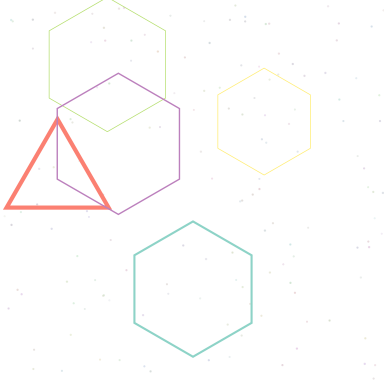[{"shape": "hexagon", "thickness": 1.5, "radius": 0.88, "center": [0.501, 0.249]}, {"shape": "triangle", "thickness": 3, "radius": 0.76, "center": [0.15, 0.537]}, {"shape": "hexagon", "thickness": 0.5, "radius": 0.87, "center": [0.279, 0.833]}, {"shape": "hexagon", "thickness": 1, "radius": 0.92, "center": [0.307, 0.626]}, {"shape": "hexagon", "thickness": 0.5, "radius": 0.69, "center": [0.686, 0.684]}]